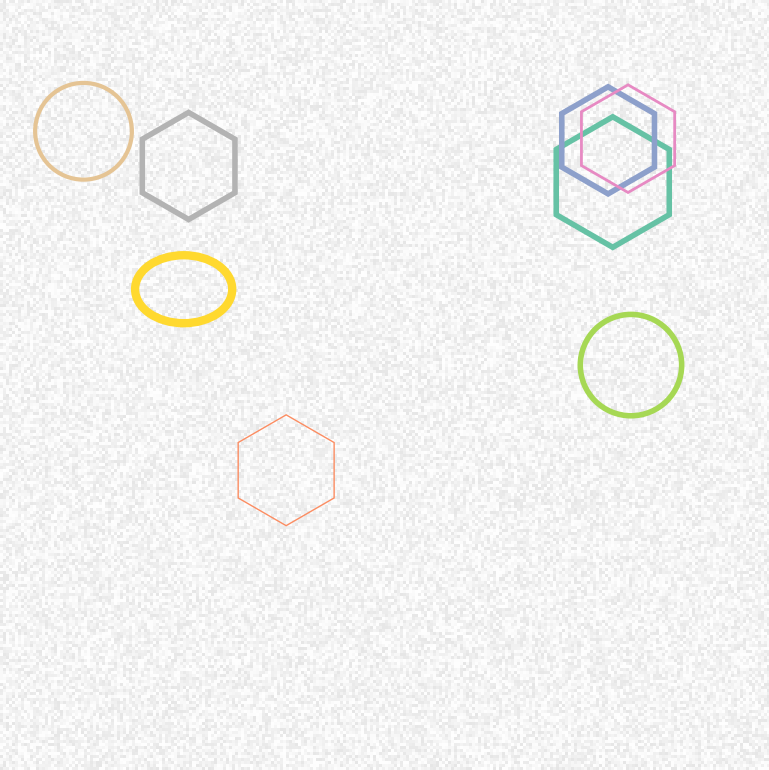[{"shape": "hexagon", "thickness": 2, "radius": 0.42, "center": [0.796, 0.764]}, {"shape": "hexagon", "thickness": 0.5, "radius": 0.36, "center": [0.372, 0.389]}, {"shape": "hexagon", "thickness": 2, "radius": 0.35, "center": [0.79, 0.818]}, {"shape": "hexagon", "thickness": 1, "radius": 0.35, "center": [0.816, 0.82]}, {"shape": "circle", "thickness": 2, "radius": 0.33, "center": [0.819, 0.526]}, {"shape": "oval", "thickness": 3, "radius": 0.32, "center": [0.239, 0.624]}, {"shape": "circle", "thickness": 1.5, "radius": 0.31, "center": [0.108, 0.83]}, {"shape": "hexagon", "thickness": 2, "radius": 0.35, "center": [0.245, 0.784]}]